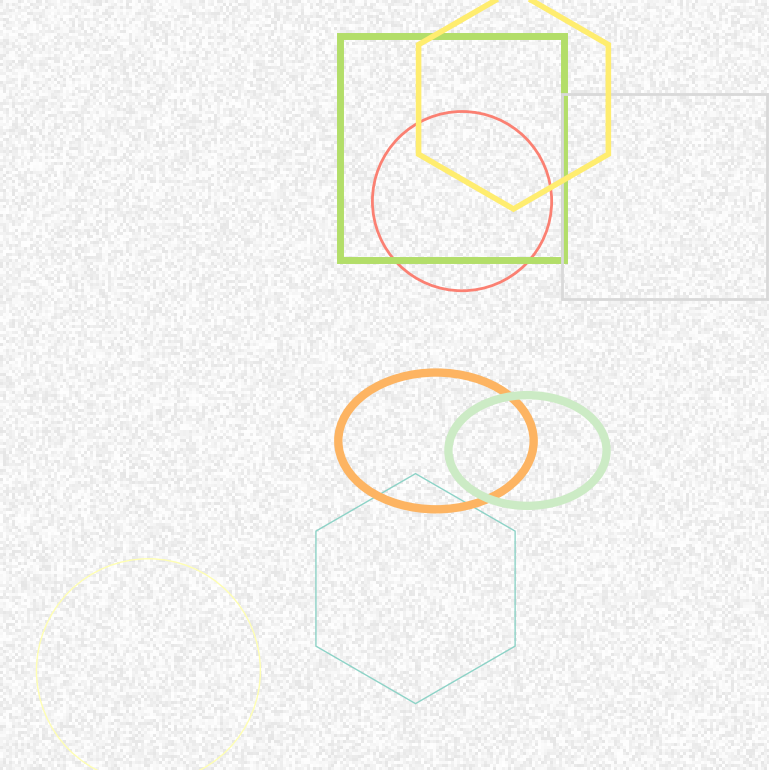[{"shape": "hexagon", "thickness": 0.5, "radius": 0.75, "center": [0.54, 0.236]}, {"shape": "circle", "thickness": 0.5, "radius": 0.73, "center": [0.193, 0.129]}, {"shape": "circle", "thickness": 1, "radius": 0.58, "center": [0.6, 0.739]}, {"shape": "oval", "thickness": 3, "radius": 0.63, "center": [0.566, 0.427]}, {"shape": "square", "thickness": 2.5, "radius": 0.73, "center": [0.587, 0.808]}, {"shape": "square", "thickness": 1, "radius": 0.66, "center": [0.863, 0.745]}, {"shape": "oval", "thickness": 3, "radius": 0.51, "center": [0.685, 0.415]}, {"shape": "hexagon", "thickness": 2, "radius": 0.71, "center": [0.667, 0.871]}]